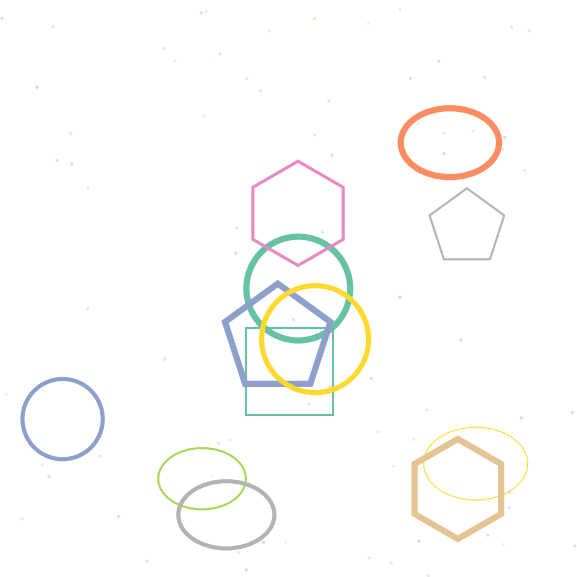[{"shape": "circle", "thickness": 3, "radius": 0.45, "center": [0.517, 0.499]}, {"shape": "square", "thickness": 1, "radius": 0.37, "center": [0.501, 0.356]}, {"shape": "oval", "thickness": 3, "radius": 0.43, "center": [0.779, 0.752]}, {"shape": "circle", "thickness": 2, "radius": 0.35, "center": [0.108, 0.273]}, {"shape": "pentagon", "thickness": 3, "radius": 0.48, "center": [0.481, 0.412]}, {"shape": "hexagon", "thickness": 1.5, "radius": 0.45, "center": [0.516, 0.63]}, {"shape": "oval", "thickness": 1, "radius": 0.38, "center": [0.35, 0.17]}, {"shape": "circle", "thickness": 2.5, "radius": 0.46, "center": [0.546, 0.412]}, {"shape": "oval", "thickness": 0.5, "radius": 0.45, "center": [0.824, 0.196]}, {"shape": "hexagon", "thickness": 3, "radius": 0.43, "center": [0.793, 0.152]}, {"shape": "pentagon", "thickness": 1, "radius": 0.34, "center": [0.809, 0.605]}, {"shape": "oval", "thickness": 2, "radius": 0.42, "center": [0.392, 0.108]}]